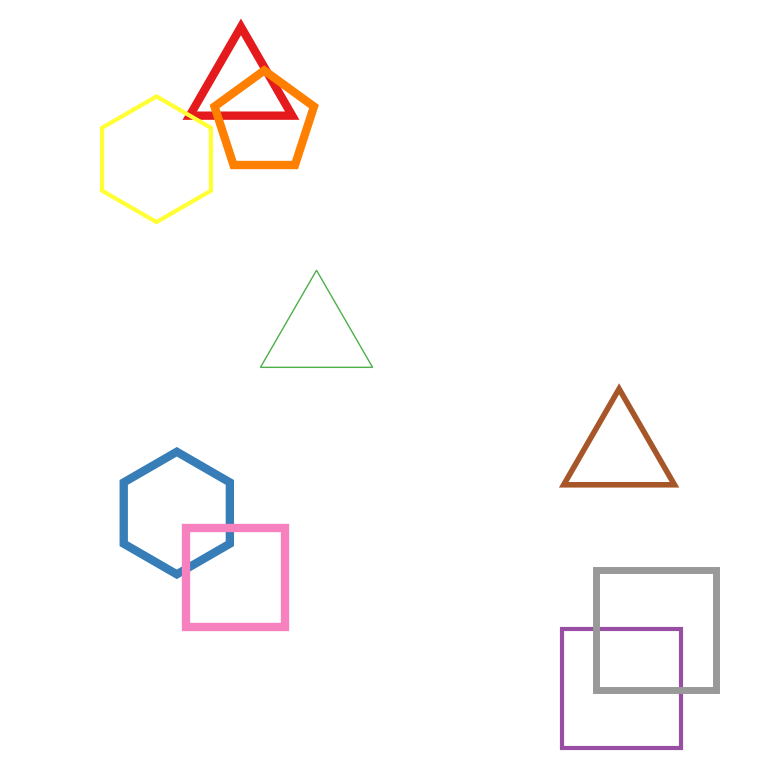[{"shape": "triangle", "thickness": 3, "radius": 0.38, "center": [0.313, 0.888]}, {"shape": "hexagon", "thickness": 3, "radius": 0.4, "center": [0.23, 0.334]}, {"shape": "triangle", "thickness": 0.5, "radius": 0.42, "center": [0.411, 0.565]}, {"shape": "square", "thickness": 1.5, "radius": 0.39, "center": [0.807, 0.106]}, {"shape": "pentagon", "thickness": 3, "radius": 0.34, "center": [0.343, 0.841]}, {"shape": "hexagon", "thickness": 1.5, "radius": 0.41, "center": [0.203, 0.793]}, {"shape": "triangle", "thickness": 2, "radius": 0.42, "center": [0.804, 0.412]}, {"shape": "square", "thickness": 3, "radius": 0.32, "center": [0.306, 0.25]}, {"shape": "square", "thickness": 2.5, "radius": 0.39, "center": [0.852, 0.182]}]